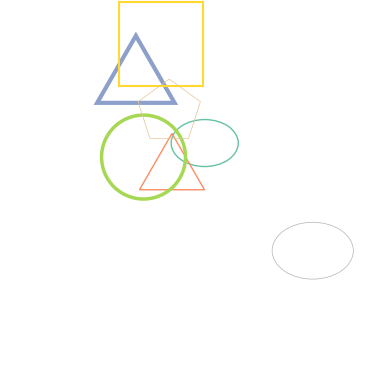[{"shape": "oval", "thickness": 1, "radius": 0.44, "center": [0.532, 0.628]}, {"shape": "triangle", "thickness": 1, "radius": 0.49, "center": [0.447, 0.556]}, {"shape": "triangle", "thickness": 3, "radius": 0.58, "center": [0.353, 0.791]}, {"shape": "circle", "thickness": 2.5, "radius": 0.54, "center": [0.373, 0.592]}, {"shape": "square", "thickness": 1.5, "radius": 0.55, "center": [0.418, 0.885]}, {"shape": "pentagon", "thickness": 0.5, "radius": 0.43, "center": [0.44, 0.709]}, {"shape": "oval", "thickness": 0.5, "radius": 0.53, "center": [0.812, 0.349]}]